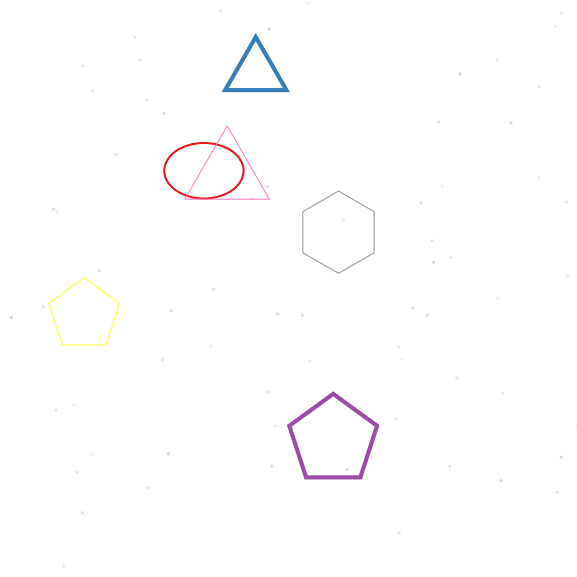[{"shape": "oval", "thickness": 1, "radius": 0.34, "center": [0.353, 0.703]}, {"shape": "triangle", "thickness": 2, "radius": 0.31, "center": [0.443, 0.874]}, {"shape": "pentagon", "thickness": 2, "radius": 0.4, "center": [0.577, 0.237]}, {"shape": "pentagon", "thickness": 0.5, "radius": 0.32, "center": [0.146, 0.454]}, {"shape": "triangle", "thickness": 0.5, "radius": 0.42, "center": [0.393, 0.696]}, {"shape": "hexagon", "thickness": 0.5, "radius": 0.36, "center": [0.586, 0.597]}]